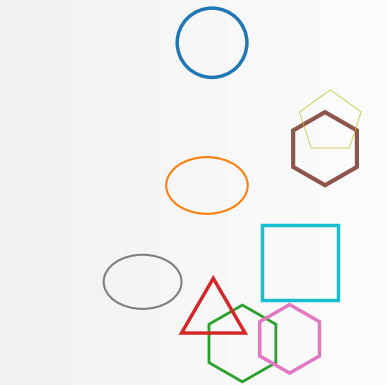[{"shape": "circle", "thickness": 2.5, "radius": 0.45, "center": [0.547, 0.889]}, {"shape": "oval", "thickness": 1.5, "radius": 0.53, "center": [0.534, 0.518]}, {"shape": "hexagon", "thickness": 2, "radius": 0.5, "center": [0.626, 0.108]}, {"shape": "triangle", "thickness": 2.5, "radius": 0.47, "center": [0.55, 0.182]}, {"shape": "hexagon", "thickness": 3, "radius": 0.47, "center": [0.839, 0.614]}, {"shape": "hexagon", "thickness": 2.5, "radius": 0.44, "center": [0.747, 0.12]}, {"shape": "oval", "thickness": 1.5, "radius": 0.5, "center": [0.368, 0.268]}, {"shape": "pentagon", "thickness": 0.5, "radius": 0.42, "center": [0.852, 0.683]}, {"shape": "square", "thickness": 2.5, "radius": 0.49, "center": [0.774, 0.319]}]